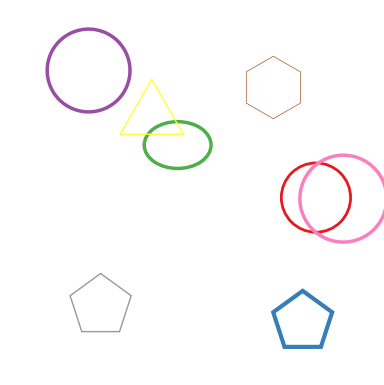[{"shape": "circle", "thickness": 2, "radius": 0.45, "center": [0.821, 0.487]}, {"shape": "pentagon", "thickness": 3, "radius": 0.4, "center": [0.786, 0.164]}, {"shape": "oval", "thickness": 2.5, "radius": 0.43, "center": [0.461, 0.623]}, {"shape": "circle", "thickness": 2.5, "radius": 0.54, "center": [0.23, 0.817]}, {"shape": "triangle", "thickness": 1, "radius": 0.47, "center": [0.394, 0.699]}, {"shape": "hexagon", "thickness": 0.5, "radius": 0.41, "center": [0.71, 0.773]}, {"shape": "circle", "thickness": 2.5, "radius": 0.56, "center": [0.892, 0.484]}, {"shape": "pentagon", "thickness": 1, "radius": 0.42, "center": [0.261, 0.206]}]